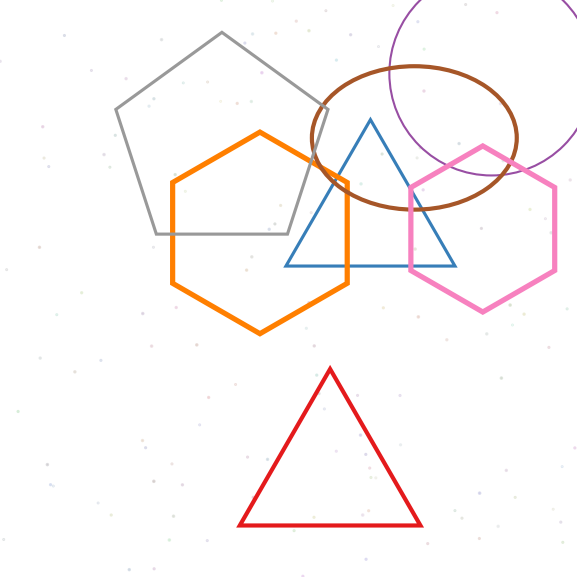[{"shape": "triangle", "thickness": 2, "radius": 0.9, "center": [0.572, 0.18]}, {"shape": "triangle", "thickness": 1.5, "radius": 0.84, "center": [0.641, 0.623]}, {"shape": "circle", "thickness": 1, "radius": 0.88, "center": [0.851, 0.872]}, {"shape": "hexagon", "thickness": 2.5, "radius": 0.87, "center": [0.45, 0.596]}, {"shape": "oval", "thickness": 2, "radius": 0.89, "center": [0.717, 0.76]}, {"shape": "hexagon", "thickness": 2.5, "radius": 0.72, "center": [0.836, 0.603]}, {"shape": "pentagon", "thickness": 1.5, "radius": 0.97, "center": [0.384, 0.75]}]